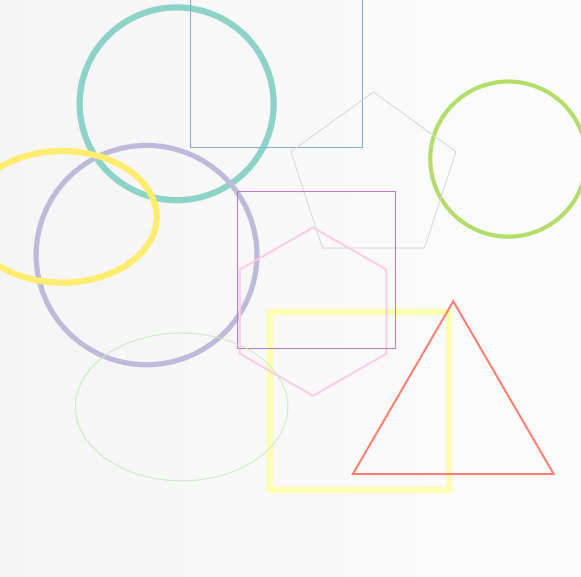[{"shape": "circle", "thickness": 3, "radius": 0.83, "center": [0.304, 0.819]}, {"shape": "square", "thickness": 3, "radius": 0.77, "center": [0.619, 0.305]}, {"shape": "circle", "thickness": 2.5, "radius": 0.95, "center": [0.252, 0.557]}, {"shape": "triangle", "thickness": 1, "radius": 1.0, "center": [0.78, 0.278]}, {"shape": "square", "thickness": 0.5, "radius": 0.74, "center": [0.475, 0.893]}, {"shape": "circle", "thickness": 2, "radius": 0.67, "center": [0.875, 0.724]}, {"shape": "hexagon", "thickness": 1, "radius": 0.73, "center": [0.539, 0.459]}, {"shape": "pentagon", "thickness": 0.5, "radius": 0.75, "center": [0.643, 0.69]}, {"shape": "square", "thickness": 0.5, "radius": 0.68, "center": [0.544, 0.532]}, {"shape": "oval", "thickness": 0.5, "radius": 0.91, "center": [0.312, 0.294]}, {"shape": "oval", "thickness": 3, "radius": 0.81, "center": [0.107, 0.624]}]